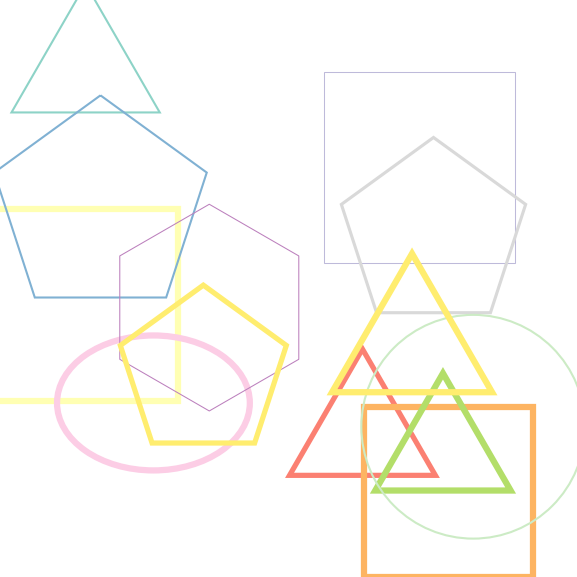[{"shape": "triangle", "thickness": 1, "radius": 0.74, "center": [0.148, 0.879]}, {"shape": "square", "thickness": 3, "radius": 0.83, "center": [0.143, 0.471]}, {"shape": "square", "thickness": 0.5, "radius": 0.82, "center": [0.726, 0.709]}, {"shape": "triangle", "thickness": 2.5, "radius": 0.73, "center": [0.628, 0.249]}, {"shape": "pentagon", "thickness": 1, "radius": 0.97, "center": [0.174, 0.641]}, {"shape": "square", "thickness": 3, "radius": 0.73, "center": [0.777, 0.147]}, {"shape": "triangle", "thickness": 3, "radius": 0.68, "center": [0.767, 0.217]}, {"shape": "oval", "thickness": 3, "radius": 0.83, "center": [0.266, 0.301]}, {"shape": "pentagon", "thickness": 1.5, "radius": 0.84, "center": [0.751, 0.593]}, {"shape": "hexagon", "thickness": 0.5, "radius": 0.89, "center": [0.362, 0.466]}, {"shape": "circle", "thickness": 1, "radius": 0.97, "center": [0.819, 0.26]}, {"shape": "pentagon", "thickness": 2.5, "radius": 0.76, "center": [0.352, 0.354]}, {"shape": "triangle", "thickness": 3, "radius": 0.8, "center": [0.714, 0.4]}]